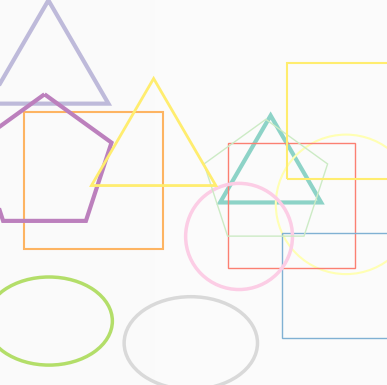[{"shape": "triangle", "thickness": 3, "radius": 0.75, "center": [0.698, 0.549]}, {"shape": "circle", "thickness": 1.5, "radius": 0.91, "center": [0.893, 0.469]}, {"shape": "triangle", "thickness": 3, "radius": 0.89, "center": [0.125, 0.82]}, {"shape": "square", "thickness": 1, "radius": 0.81, "center": [0.752, 0.467]}, {"shape": "square", "thickness": 1, "radius": 0.68, "center": [0.864, 0.26]}, {"shape": "square", "thickness": 1.5, "radius": 0.9, "center": [0.242, 0.531]}, {"shape": "oval", "thickness": 2.5, "radius": 0.82, "center": [0.127, 0.166]}, {"shape": "circle", "thickness": 2.5, "radius": 0.69, "center": [0.617, 0.386]}, {"shape": "oval", "thickness": 2.5, "radius": 0.86, "center": [0.492, 0.109]}, {"shape": "pentagon", "thickness": 3, "radius": 0.91, "center": [0.115, 0.573]}, {"shape": "pentagon", "thickness": 1, "radius": 0.84, "center": [0.686, 0.522]}, {"shape": "triangle", "thickness": 2, "radius": 0.93, "center": [0.396, 0.611]}, {"shape": "square", "thickness": 1.5, "radius": 0.75, "center": [0.892, 0.686]}]